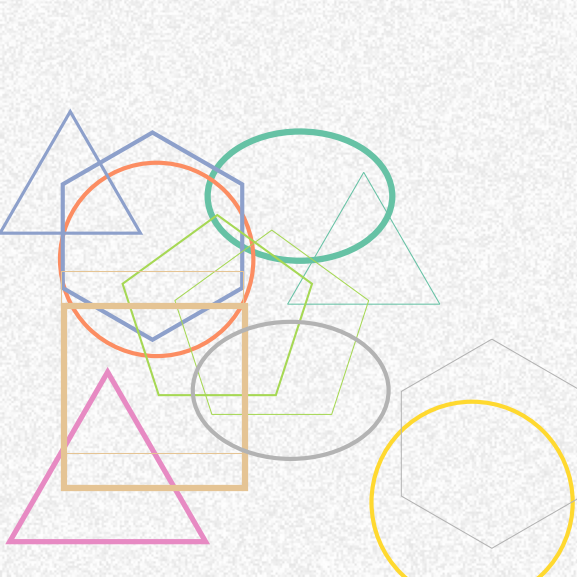[{"shape": "oval", "thickness": 3, "radius": 0.8, "center": [0.519, 0.66]}, {"shape": "triangle", "thickness": 0.5, "radius": 0.76, "center": [0.63, 0.549]}, {"shape": "circle", "thickness": 2, "radius": 0.84, "center": [0.271, 0.55]}, {"shape": "triangle", "thickness": 1.5, "radius": 0.7, "center": [0.122, 0.666]}, {"shape": "hexagon", "thickness": 2, "radius": 0.9, "center": [0.264, 0.59]}, {"shape": "triangle", "thickness": 2.5, "radius": 0.98, "center": [0.186, 0.159]}, {"shape": "pentagon", "thickness": 1, "radius": 0.86, "center": [0.376, 0.454]}, {"shape": "pentagon", "thickness": 0.5, "radius": 0.88, "center": [0.471, 0.424]}, {"shape": "circle", "thickness": 2, "radius": 0.87, "center": [0.817, 0.129]}, {"shape": "square", "thickness": 0.5, "radius": 0.79, "center": [0.263, 0.372]}, {"shape": "square", "thickness": 3, "radius": 0.78, "center": [0.268, 0.312]}, {"shape": "oval", "thickness": 2, "radius": 0.85, "center": [0.503, 0.323]}, {"shape": "hexagon", "thickness": 0.5, "radius": 0.91, "center": [0.852, 0.231]}]